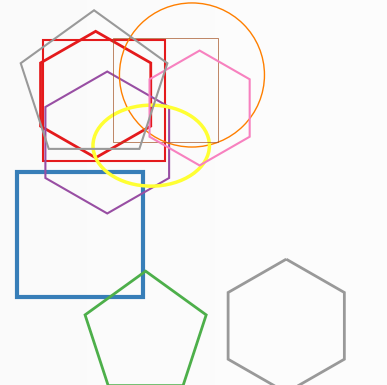[{"shape": "hexagon", "thickness": 2, "radius": 0.82, "center": [0.247, 0.754]}, {"shape": "square", "thickness": 1.5, "radius": 0.79, "center": [0.268, 0.738]}, {"shape": "square", "thickness": 3, "radius": 0.81, "center": [0.207, 0.391]}, {"shape": "pentagon", "thickness": 2, "radius": 0.82, "center": [0.376, 0.131]}, {"shape": "hexagon", "thickness": 1.5, "radius": 0.92, "center": [0.277, 0.63]}, {"shape": "circle", "thickness": 1, "radius": 0.94, "center": [0.495, 0.805]}, {"shape": "oval", "thickness": 2.5, "radius": 0.75, "center": [0.39, 0.622]}, {"shape": "square", "thickness": 0.5, "radius": 0.67, "center": [0.427, 0.767]}, {"shape": "hexagon", "thickness": 1.5, "radius": 0.75, "center": [0.515, 0.719]}, {"shape": "pentagon", "thickness": 1.5, "radius": 0.99, "center": [0.243, 0.774]}, {"shape": "hexagon", "thickness": 2, "radius": 0.87, "center": [0.739, 0.154]}]